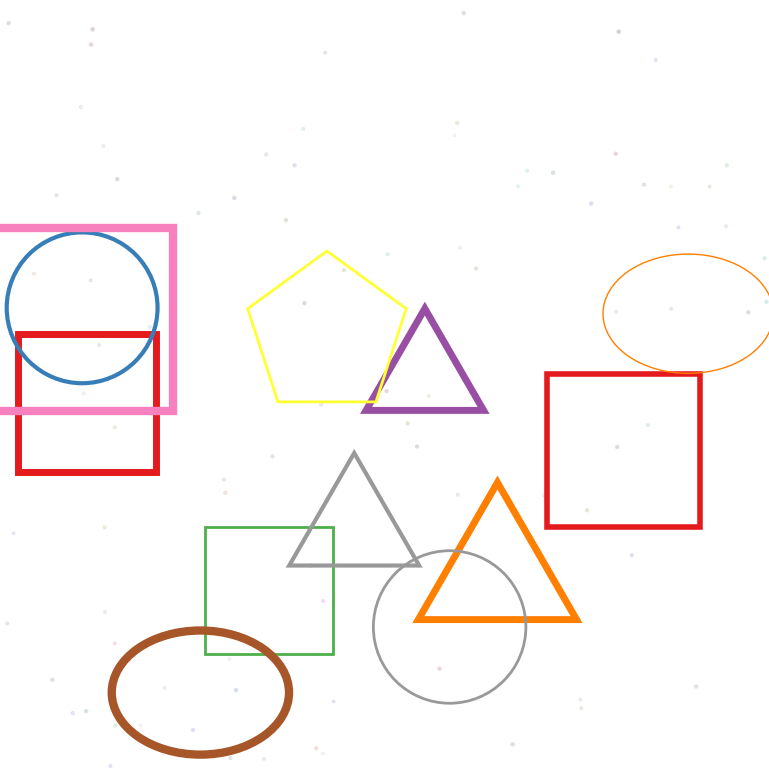[{"shape": "square", "thickness": 2.5, "radius": 0.45, "center": [0.113, 0.477]}, {"shape": "square", "thickness": 2, "radius": 0.5, "center": [0.81, 0.415]}, {"shape": "circle", "thickness": 1.5, "radius": 0.49, "center": [0.107, 0.6]}, {"shape": "square", "thickness": 1, "radius": 0.41, "center": [0.349, 0.233]}, {"shape": "triangle", "thickness": 2.5, "radius": 0.44, "center": [0.552, 0.511]}, {"shape": "triangle", "thickness": 2.5, "radius": 0.59, "center": [0.646, 0.255]}, {"shape": "oval", "thickness": 0.5, "radius": 0.55, "center": [0.894, 0.593]}, {"shape": "pentagon", "thickness": 1, "radius": 0.54, "center": [0.425, 0.566]}, {"shape": "oval", "thickness": 3, "radius": 0.58, "center": [0.26, 0.101]}, {"shape": "square", "thickness": 3, "radius": 0.59, "center": [0.106, 0.585]}, {"shape": "triangle", "thickness": 1.5, "radius": 0.49, "center": [0.46, 0.314]}, {"shape": "circle", "thickness": 1, "radius": 0.5, "center": [0.584, 0.186]}]